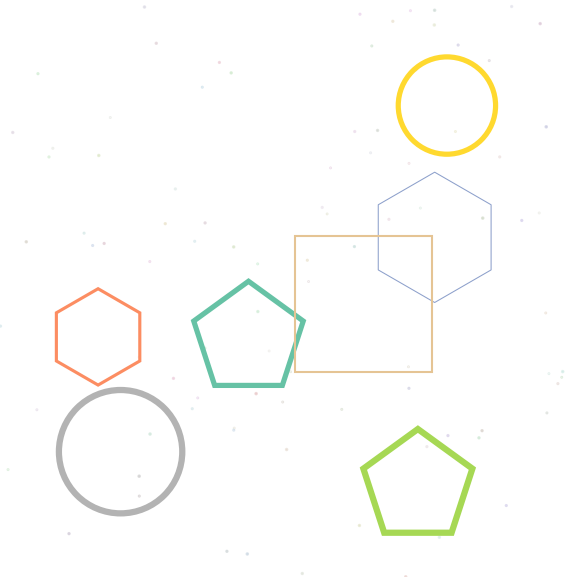[{"shape": "pentagon", "thickness": 2.5, "radius": 0.5, "center": [0.43, 0.412]}, {"shape": "hexagon", "thickness": 1.5, "radius": 0.42, "center": [0.17, 0.416]}, {"shape": "hexagon", "thickness": 0.5, "radius": 0.56, "center": [0.753, 0.588]}, {"shape": "pentagon", "thickness": 3, "radius": 0.5, "center": [0.724, 0.157]}, {"shape": "circle", "thickness": 2.5, "radius": 0.42, "center": [0.774, 0.816]}, {"shape": "square", "thickness": 1, "radius": 0.59, "center": [0.629, 0.473]}, {"shape": "circle", "thickness": 3, "radius": 0.53, "center": [0.209, 0.217]}]